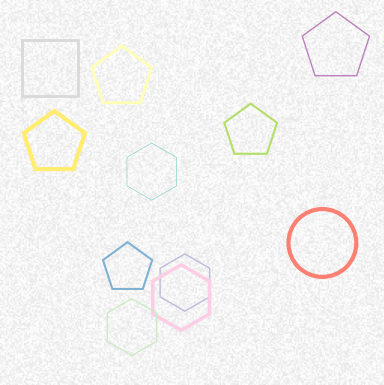[{"shape": "hexagon", "thickness": 0.5, "radius": 0.37, "center": [0.394, 0.554]}, {"shape": "pentagon", "thickness": 2, "radius": 0.41, "center": [0.316, 0.799]}, {"shape": "hexagon", "thickness": 1, "radius": 0.37, "center": [0.48, 0.266]}, {"shape": "circle", "thickness": 3, "radius": 0.44, "center": [0.837, 0.369]}, {"shape": "pentagon", "thickness": 1.5, "radius": 0.34, "center": [0.331, 0.304]}, {"shape": "pentagon", "thickness": 1.5, "radius": 0.36, "center": [0.651, 0.659]}, {"shape": "hexagon", "thickness": 2.5, "radius": 0.43, "center": [0.47, 0.227]}, {"shape": "square", "thickness": 2, "radius": 0.37, "center": [0.13, 0.824]}, {"shape": "pentagon", "thickness": 1, "radius": 0.46, "center": [0.872, 0.878]}, {"shape": "hexagon", "thickness": 1, "radius": 0.37, "center": [0.343, 0.15]}, {"shape": "pentagon", "thickness": 3, "radius": 0.42, "center": [0.141, 0.628]}]